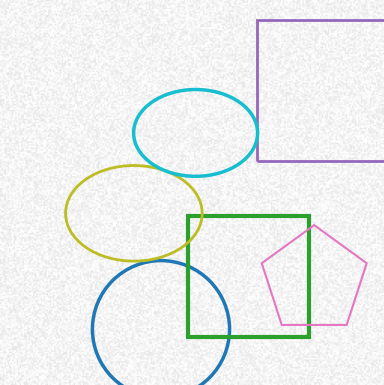[{"shape": "circle", "thickness": 2.5, "radius": 0.89, "center": [0.418, 0.145]}, {"shape": "square", "thickness": 3, "radius": 0.79, "center": [0.646, 0.281]}, {"shape": "square", "thickness": 2, "radius": 0.91, "center": [0.849, 0.765]}, {"shape": "pentagon", "thickness": 1.5, "radius": 0.72, "center": [0.816, 0.272]}, {"shape": "oval", "thickness": 2, "radius": 0.89, "center": [0.348, 0.446]}, {"shape": "oval", "thickness": 2.5, "radius": 0.81, "center": [0.508, 0.655]}]